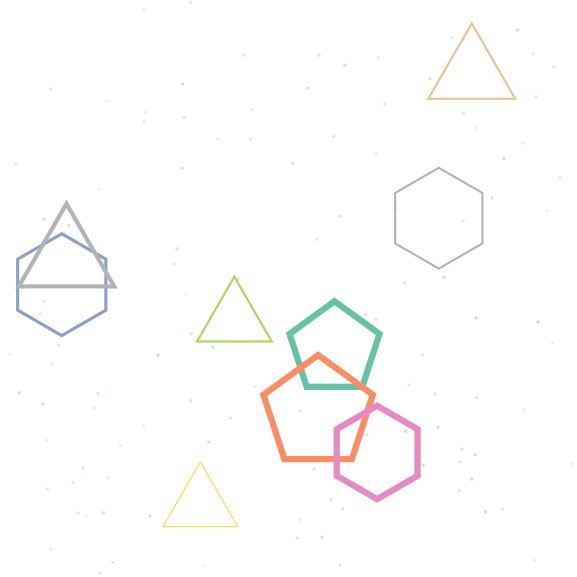[{"shape": "pentagon", "thickness": 3, "radius": 0.41, "center": [0.579, 0.396]}, {"shape": "pentagon", "thickness": 3, "radius": 0.5, "center": [0.551, 0.285]}, {"shape": "hexagon", "thickness": 1.5, "radius": 0.44, "center": [0.107, 0.506]}, {"shape": "hexagon", "thickness": 3, "radius": 0.4, "center": [0.653, 0.216]}, {"shape": "triangle", "thickness": 1, "radius": 0.37, "center": [0.406, 0.445]}, {"shape": "triangle", "thickness": 0.5, "radius": 0.37, "center": [0.347, 0.125]}, {"shape": "triangle", "thickness": 1, "radius": 0.44, "center": [0.817, 0.872]}, {"shape": "triangle", "thickness": 2, "radius": 0.48, "center": [0.115, 0.551]}, {"shape": "hexagon", "thickness": 1, "radius": 0.44, "center": [0.76, 0.621]}]